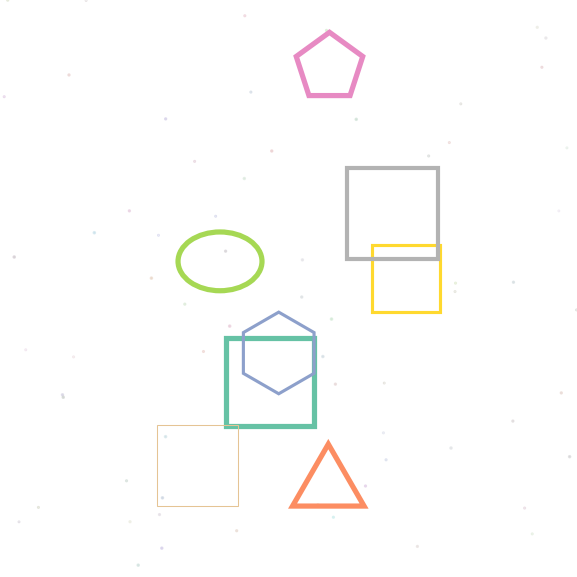[{"shape": "square", "thickness": 2.5, "radius": 0.38, "center": [0.468, 0.337]}, {"shape": "triangle", "thickness": 2.5, "radius": 0.36, "center": [0.569, 0.159]}, {"shape": "hexagon", "thickness": 1.5, "radius": 0.35, "center": [0.483, 0.388]}, {"shape": "pentagon", "thickness": 2.5, "radius": 0.3, "center": [0.571, 0.883]}, {"shape": "oval", "thickness": 2.5, "radius": 0.36, "center": [0.381, 0.547]}, {"shape": "square", "thickness": 1.5, "radius": 0.29, "center": [0.703, 0.517]}, {"shape": "square", "thickness": 0.5, "radius": 0.35, "center": [0.342, 0.194]}, {"shape": "square", "thickness": 2, "radius": 0.39, "center": [0.68, 0.63]}]